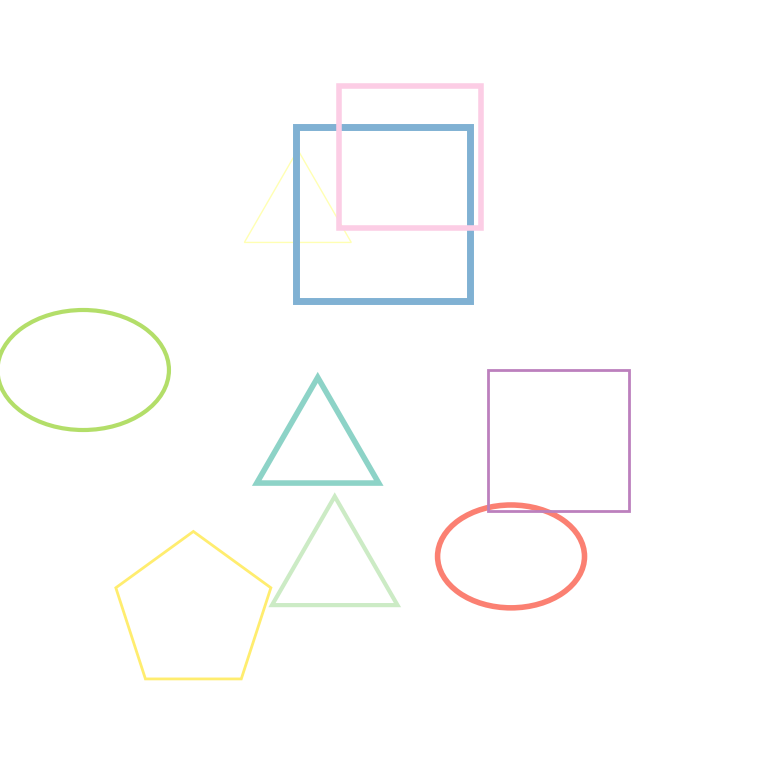[{"shape": "triangle", "thickness": 2, "radius": 0.46, "center": [0.413, 0.418]}, {"shape": "triangle", "thickness": 0.5, "radius": 0.4, "center": [0.387, 0.725]}, {"shape": "oval", "thickness": 2, "radius": 0.48, "center": [0.664, 0.277]}, {"shape": "square", "thickness": 2.5, "radius": 0.56, "center": [0.497, 0.722]}, {"shape": "oval", "thickness": 1.5, "radius": 0.56, "center": [0.108, 0.519]}, {"shape": "square", "thickness": 2, "radius": 0.46, "center": [0.533, 0.797]}, {"shape": "square", "thickness": 1, "radius": 0.46, "center": [0.725, 0.428]}, {"shape": "triangle", "thickness": 1.5, "radius": 0.47, "center": [0.435, 0.261]}, {"shape": "pentagon", "thickness": 1, "radius": 0.53, "center": [0.251, 0.204]}]